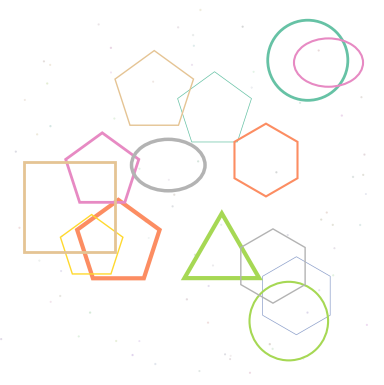[{"shape": "pentagon", "thickness": 0.5, "radius": 0.5, "center": [0.557, 0.713]}, {"shape": "circle", "thickness": 2, "radius": 0.52, "center": [0.799, 0.843]}, {"shape": "hexagon", "thickness": 1.5, "radius": 0.47, "center": [0.691, 0.584]}, {"shape": "pentagon", "thickness": 3, "radius": 0.56, "center": [0.307, 0.368]}, {"shape": "hexagon", "thickness": 0.5, "radius": 0.51, "center": [0.77, 0.232]}, {"shape": "oval", "thickness": 1.5, "radius": 0.45, "center": [0.853, 0.837]}, {"shape": "pentagon", "thickness": 2, "radius": 0.5, "center": [0.266, 0.555]}, {"shape": "triangle", "thickness": 3, "radius": 0.56, "center": [0.576, 0.334]}, {"shape": "circle", "thickness": 1.5, "radius": 0.51, "center": [0.75, 0.166]}, {"shape": "pentagon", "thickness": 1, "radius": 0.43, "center": [0.238, 0.357]}, {"shape": "square", "thickness": 2, "radius": 0.59, "center": [0.181, 0.463]}, {"shape": "pentagon", "thickness": 1, "radius": 0.54, "center": [0.401, 0.761]}, {"shape": "hexagon", "thickness": 1, "radius": 0.48, "center": [0.709, 0.309]}, {"shape": "oval", "thickness": 2.5, "radius": 0.48, "center": [0.437, 0.571]}]